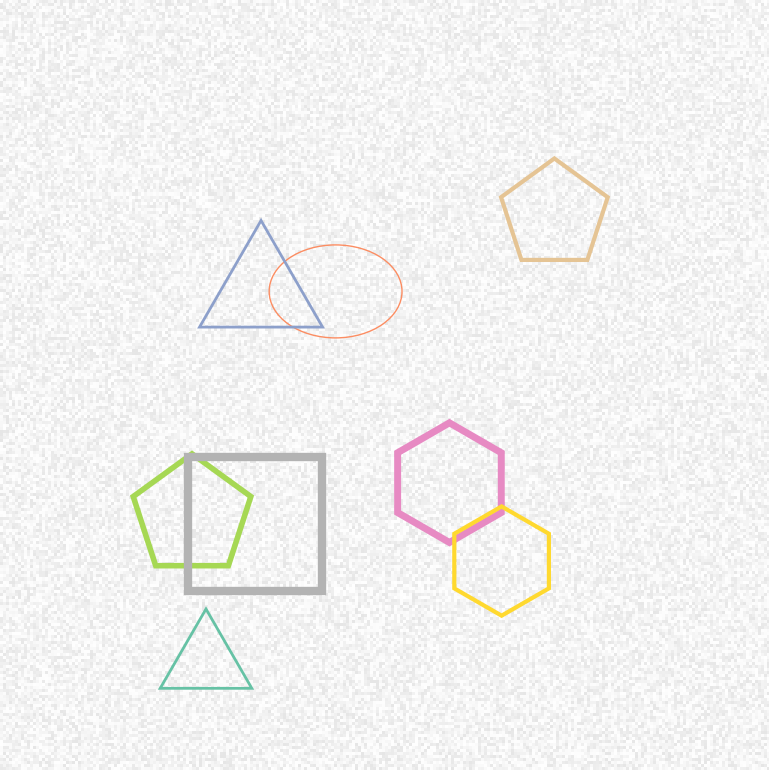[{"shape": "triangle", "thickness": 1, "radius": 0.34, "center": [0.268, 0.14]}, {"shape": "oval", "thickness": 0.5, "radius": 0.43, "center": [0.436, 0.622]}, {"shape": "triangle", "thickness": 1, "radius": 0.46, "center": [0.339, 0.621]}, {"shape": "hexagon", "thickness": 2.5, "radius": 0.39, "center": [0.584, 0.373]}, {"shape": "pentagon", "thickness": 2, "radius": 0.4, "center": [0.249, 0.33]}, {"shape": "hexagon", "thickness": 1.5, "radius": 0.35, "center": [0.651, 0.271]}, {"shape": "pentagon", "thickness": 1.5, "radius": 0.36, "center": [0.72, 0.721]}, {"shape": "square", "thickness": 3, "radius": 0.44, "center": [0.331, 0.32]}]